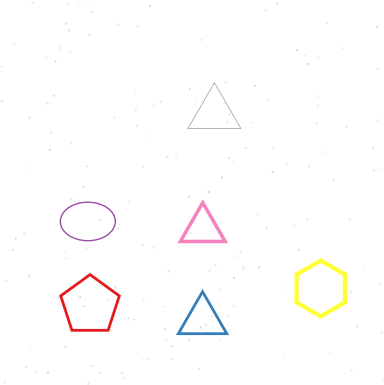[{"shape": "pentagon", "thickness": 2, "radius": 0.4, "center": [0.234, 0.207]}, {"shape": "triangle", "thickness": 2, "radius": 0.36, "center": [0.526, 0.17]}, {"shape": "oval", "thickness": 1, "radius": 0.36, "center": [0.228, 0.425]}, {"shape": "hexagon", "thickness": 3, "radius": 0.36, "center": [0.833, 0.251]}, {"shape": "triangle", "thickness": 2.5, "radius": 0.34, "center": [0.527, 0.406]}, {"shape": "triangle", "thickness": 0.5, "radius": 0.4, "center": [0.557, 0.706]}]